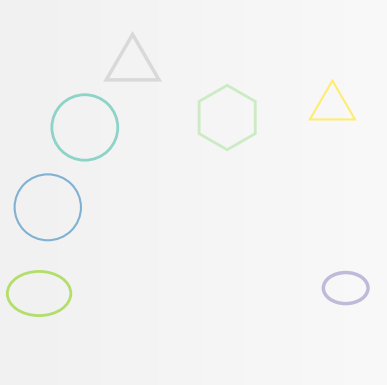[{"shape": "circle", "thickness": 2, "radius": 0.43, "center": [0.219, 0.669]}, {"shape": "oval", "thickness": 2.5, "radius": 0.29, "center": [0.892, 0.252]}, {"shape": "circle", "thickness": 1.5, "radius": 0.43, "center": [0.123, 0.462]}, {"shape": "oval", "thickness": 2, "radius": 0.41, "center": [0.101, 0.238]}, {"shape": "triangle", "thickness": 2.5, "radius": 0.39, "center": [0.342, 0.832]}, {"shape": "hexagon", "thickness": 2, "radius": 0.42, "center": [0.586, 0.695]}, {"shape": "triangle", "thickness": 1.5, "radius": 0.34, "center": [0.858, 0.723]}]